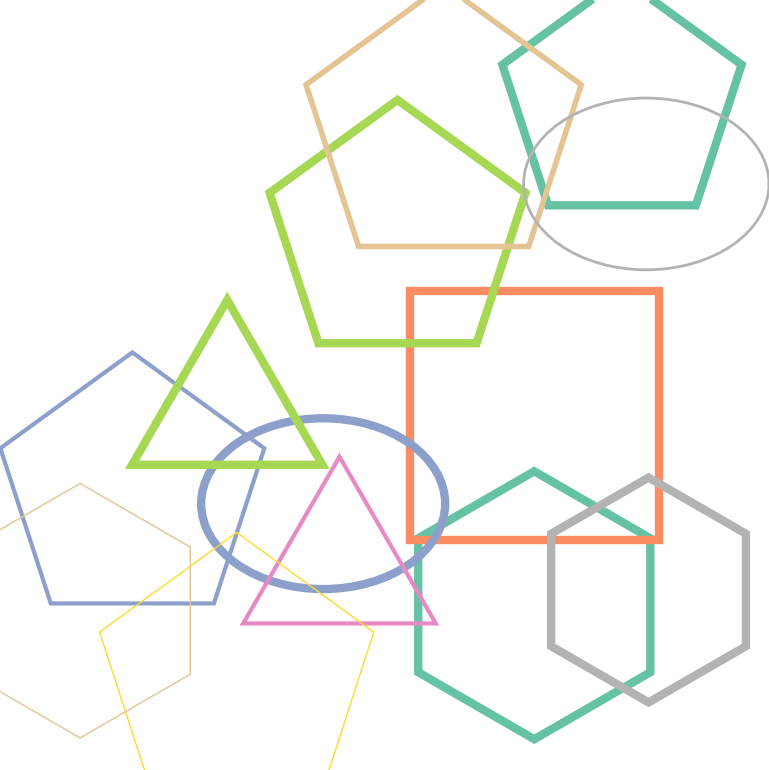[{"shape": "pentagon", "thickness": 3, "radius": 0.82, "center": [0.808, 0.866]}, {"shape": "hexagon", "thickness": 3, "radius": 0.87, "center": [0.694, 0.214]}, {"shape": "square", "thickness": 3, "radius": 0.81, "center": [0.694, 0.461]}, {"shape": "pentagon", "thickness": 1.5, "radius": 0.9, "center": [0.172, 0.362]}, {"shape": "oval", "thickness": 3, "radius": 0.79, "center": [0.42, 0.346]}, {"shape": "triangle", "thickness": 1.5, "radius": 0.72, "center": [0.441, 0.263]}, {"shape": "triangle", "thickness": 3, "radius": 0.71, "center": [0.295, 0.468]}, {"shape": "pentagon", "thickness": 3, "radius": 0.87, "center": [0.516, 0.696]}, {"shape": "pentagon", "thickness": 0.5, "radius": 0.94, "center": [0.307, 0.121]}, {"shape": "hexagon", "thickness": 0.5, "radius": 0.83, "center": [0.104, 0.207]}, {"shape": "pentagon", "thickness": 2, "radius": 0.94, "center": [0.576, 0.832]}, {"shape": "oval", "thickness": 1, "radius": 0.8, "center": [0.839, 0.761]}, {"shape": "hexagon", "thickness": 3, "radius": 0.73, "center": [0.842, 0.234]}]